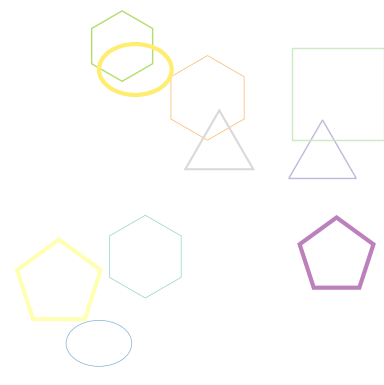[{"shape": "hexagon", "thickness": 0.5, "radius": 0.54, "center": [0.377, 0.333]}, {"shape": "pentagon", "thickness": 3, "radius": 0.57, "center": [0.153, 0.263]}, {"shape": "triangle", "thickness": 1, "radius": 0.51, "center": [0.838, 0.587]}, {"shape": "oval", "thickness": 0.5, "radius": 0.43, "center": [0.257, 0.108]}, {"shape": "hexagon", "thickness": 0.5, "radius": 0.55, "center": [0.539, 0.746]}, {"shape": "hexagon", "thickness": 1, "radius": 0.46, "center": [0.317, 0.88]}, {"shape": "triangle", "thickness": 1.5, "radius": 0.51, "center": [0.57, 0.611]}, {"shape": "pentagon", "thickness": 3, "radius": 0.5, "center": [0.874, 0.334]}, {"shape": "square", "thickness": 1, "radius": 0.6, "center": [0.878, 0.756]}, {"shape": "oval", "thickness": 3, "radius": 0.47, "center": [0.351, 0.819]}]